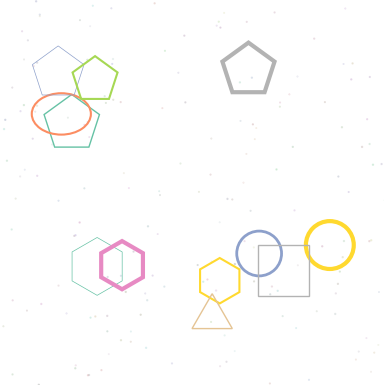[{"shape": "pentagon", "thickness": 1, "radius": 0.38, "center": [0.186, 0.679]}, {"shape": "hexagon", "thickness": 0.5, "radius": 0.38, "center": [0.252, 0.308]}, {"shape": "oval", "thickness": 1.5, "radius": 0.38, "center": [0.159, 0.704]}, {"shape": "circle", "thickness": 2, "radius": 0.29, "center": [0.673, 0.342]}, {"shape": "pentagon", "thickness": 0.5, "radius": 0.35, "center": [0.151, 0.81]}, {"shape": "hexagon", "thickness": 3, "radius": 0.31, "center": [0.317, 0.311]}, {"shape": "pentagon", "thickness": 1.5, "radius": 0.31, "center": [0.247, 0.793]}, {"shape": "hexagon", "thickness": 1.5, "radius": 0.29, "center": [0.571, 0.271]}, {"shape": "circle", "thickness": 3, "radius": 0.31, "center": [0.857, 0.363]}, {"shape": "triangle", "thickness": 1, "radius": 0.3, "center": [0.551, 0.177]}, {"shape": "pentagon", "thickness": 3, "radius": 0.36, "center": [0.645, 0.818]}, {"shape": "square", "thickness": 1, "radius": 0.33, "center": [0.736, 0.297]}]